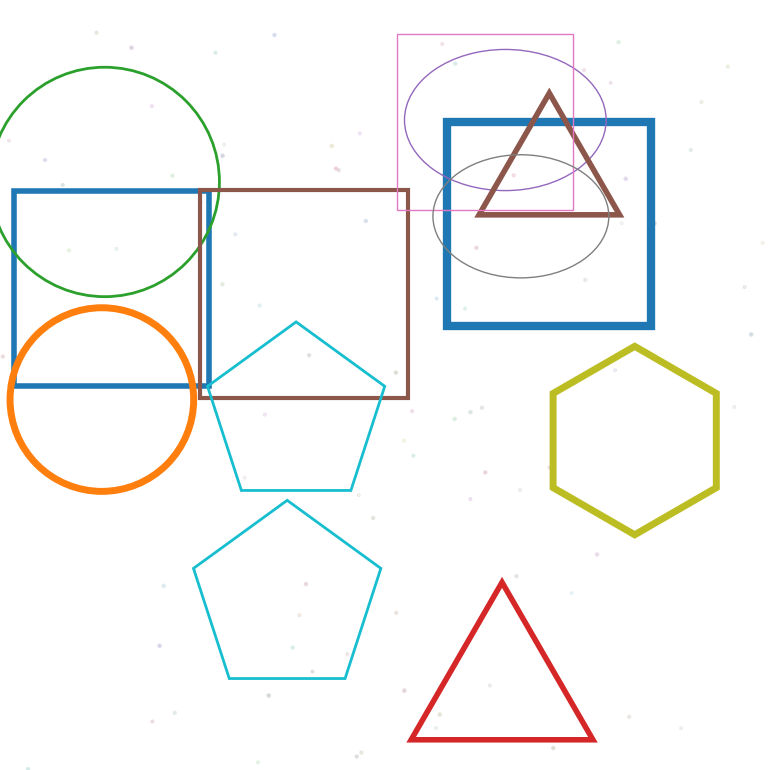[{"shape": "square", "thickness": 2, "radius": 0.63, "center": [0.145, 0.625]}, {"shape": "square", "thickness": 3, "radius": 0.66, "center": [0.713, 0.709]}, {"shape": "circle", "thickness": 2.5, "radius": 0.6, "center": [0.132, 0.481]}, {"shape": "circle", "thickness": 1, "radius": 0.74, "center": [0.136, 0.764]}, {"shape": "triangle", "thickness": 2, "radius": 0.68, "center": [0.652, 0.107]}, {"shape": "oval", "thickness": 0.5, "radius": 0.65, "center": [0.656, 0.844]}, {"shape": "square", "thickness": 1.5, "radius": 0.68, "center": [0.394, 0.618]}, {"shape": "triangle", "thickness": 2, "radius": 0.53, "center": [0.713, 0.774]}, {"shape": "square", "thickness": 0.5, "radius": 0.57, "center": [0.63, 0.842]}, {"shape": "oval", "thickness": 0.5, "radius": 0.57, "center": [0.676, 0.719]}, {"shape": "hexagon", "thickness": 2.5, "radius": 0.61, "center": [0.824, 0.428]}, {"shape": "pentagon", "thickness": 1, "radius": 0.64, "center": [0.373, 0.222]}, {"shape": "pentagon", "thickness": 1, "radius": 0.6, "center": [0.385, 0.461]}]